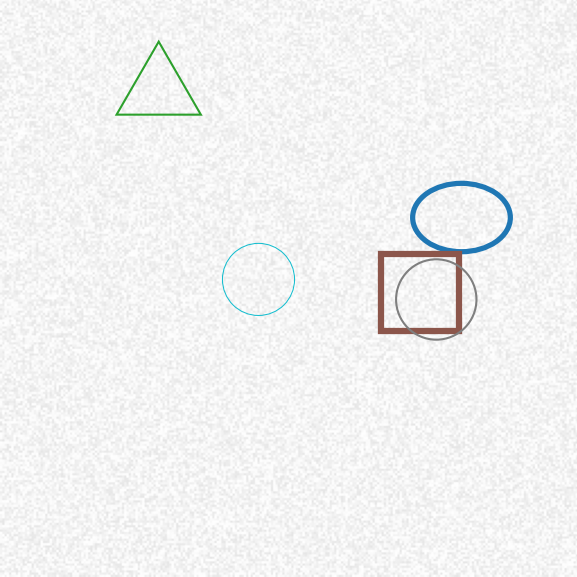[{"shape": "oval", "thickness": 2.5, "radius": 0.42, "center": [0.799, 0.622]}, {"shape": "triangle", "thickness": 1, "radius": 0.42, "center": [0.275, 0.843]}, {"shape": "square", "thickness": 3, "radius": 0.34, "center": [0.727, 0.493]}, {"shape": "circle", "thickness": 1, "radius": 0.35, "center": [0.755, 0.481]}, {"shape": "circle", "thickness": 0.5, "radius": 0.31, "center": [0.448, 0.515]}]